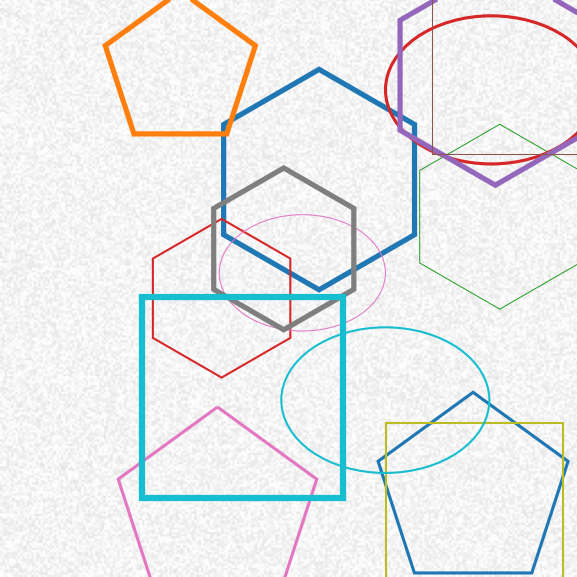[{"shape": "hexagon", "thickness": 2.5, "radius": 0.95, "center": [0.553, 0.688]}, {"shape": "pentagon", "thickness": 1.5, "radius": 0.86, "center": [0.819, 0.147]}, {"shape": "pentagon", "thickness": 2.5, "radius": 0.68, "center": [0.312, 0.878]}, {"shape": "hexagon", "thickness": 0.5, "radius": 0.8, "center": [0.865, 0.624]}, {"shape": "oval", "thickness": 1.5, "radius": 0.92, "center": [0.851, 0.843]}, {"shape": "hexagon", "thickness": 1, "radius": 0.69, "center": [0.384, 0.483]}, {"shape": "hexagon", "thickness": 2.5, "radius": 0.95, "center": [0.858, 0.869]}, {"shape": "square", "thickness": 0.5, "radius": 0.68, "center": [0.884, 0.867]}, {"shape": "oval", "thickness": 0.5, "radius": 0.72, "center": [0.524, 0.527]}, {"shape": "pentagon", "thickness": 1.5, "radius": 0.9, "center": [0.377, 0.114]}, {"shape": "hexagon", "thickness": 2.5, "radius": 0.7, "center": [0.491, 0.568]}, {"shape": "square", "thickness": 1, "radius": 0.77, "center": [0.821, 0.113]}, {"shape": "oval", "thickness": 1, "radius": 0.9, "center": [0.667, 0.306]}, {"shape": "square", "thickness": 3, "radius": 0.87, "center": [0.42, 0.31]}]